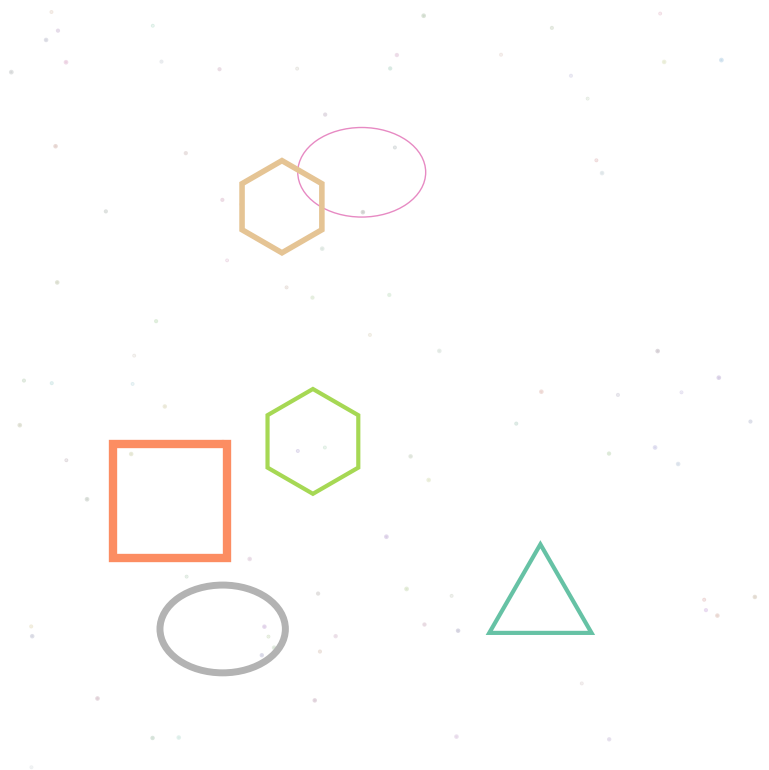[{"shape": "triangle", "thickness": 1.5, "radius": 0.38, "center": [0.702, 0.216]}, {"shape": "square", "thickness": 3, "radius": 0.37, "center": [0.221, 0.349]}, {"shape": "oval", "thickness": 0.5, "radius": 0.42, "center": [0.47, 0.776]}, {"shape": "hexagon", "thickness": 1.5, "radius": 0.34, "center": [0.406, 0.427]}, {"shape": "hexagon", "thickness": 2, "radius": 0.3, "center": [0.366, 0.732]}, {"shape": "oval", "thickness": 2.5, "radius": 0.41, "center": [0.289, 0.183]}]